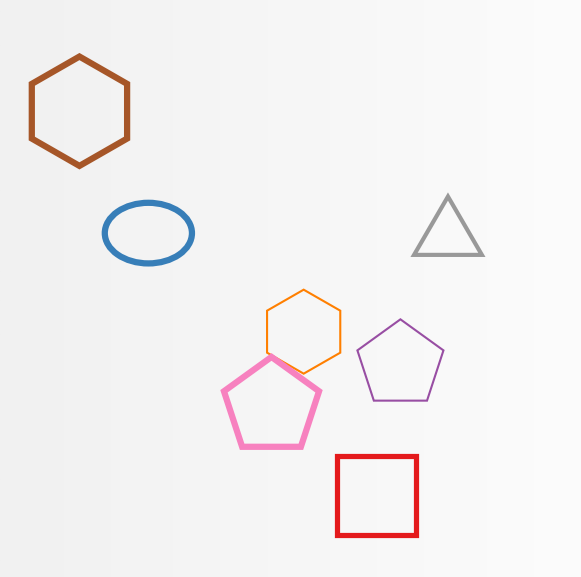[{"shape": "square", "thickness": 2.5, "radius": 0.34, "center": [0.648, 0.141]}, {"shape": "oval", "thickness": 3, "radius": 0.37, "center": [0.255, 0.595]}, {"shape": "pentagon", "thickness": 1, "radius": 0.39, "center": [0.689, 0.368]}, {"shape": "hexagon", "thickness": 1, "radius": 0.36, "center": [0.522, 0.425]}, {"shape": "hexagon", "thickness": 3, "radius": 0.47, "center": [0.137, 0.807]}, {"shape": "pentagon", "thickness": 3, "radius": 0.43, "center": [0.467, 0.295]}, {"shape": "triangle", "thickness": 2, "radius": 0.34, "center": [0.771, 0.591]}]